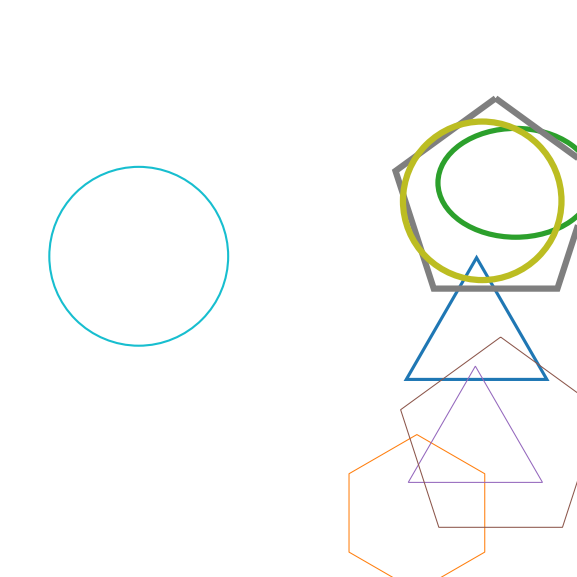[{"shape": "triangle", "thickness": 1.5, "radius": 0.7, "center": [0.825, 0.412]}, {"shape": "hexagon", "thickness": 0.5, "radius": 0.68, "center": [0.722, 0.111]}, {"shape": "oval", "thickness": 2.5, "radius": 0.67, "center": [0.893, 0.683]}, {"shape": "triangle", "thickness": 0.5, "radius": 0.67, "center": [0.823, 0.231]}, {"shape": "pentagon", "thickness": 0.5, "radius": 0.91, "center": [0.867, 0.233]}, {"shape": "pentagon", "thickness": 3, "radius": 0.91, "center": [0.858, 0.647]}, {"shape": "circle", "thickness": 3, "radius": 0.69, "center": [0.835, 0.651]}, {"shape": "circle", "thickness": 1, "radius": 0.77, "center": [0.24, 0.555]}]